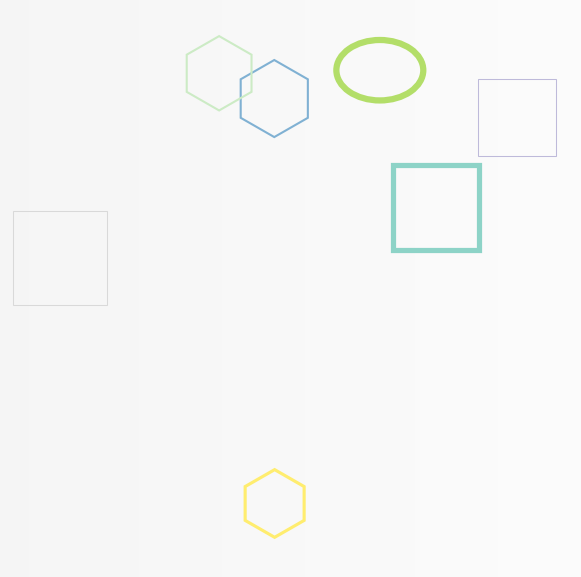[{"shape": "square", "thickness": 2.5, "radius": 0.37, "center": [0.75, 0.641]}, {"shape": "square", "thickness": 0.5, "radius": 0.33, "center": [0.889, 0.796]}, {"shape": "hexagon", "thickness": 1, "radius": 0.33, "center": [0.472, 0.828]}, {"shape": "oval", "thickness": 3, "radius": 0.37, "center": [0.653, 0.878]}, {"shape": "square", "thickness": 0.5, "radius": 0.41, "center": [0.103, 0.553]}, {"shape": "hexagon", "thickness": 1, "radius": 0.32, "center": [0.377, 0.872]}, {"shape": "hexagon", "thickness": 1.5, "radius": 0.29, "center": [0.472, 0.127]}]